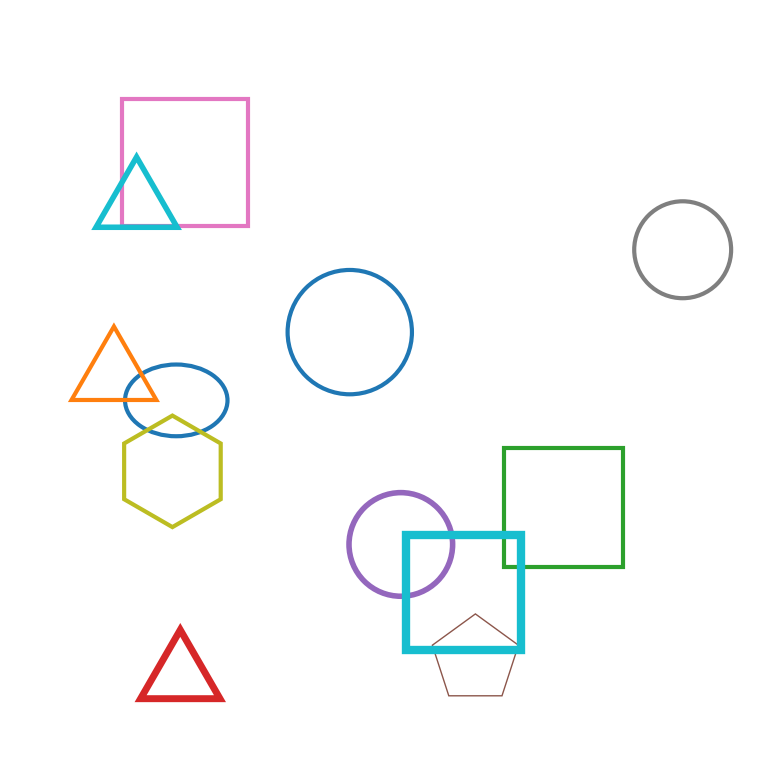[{"shape": "circle", "thickness": 1.5, "radius": 0.4, "center": [0.454, 0.569]}, {"shape": "oval", "thickness": 1.5, "radius": 0.33, "center": [0.229, 0.48]}, {"shape": "triangle", "thickness": 1.5, "radius": 0.32, "center": [0.148, 0.512]}, {"shape": "square", "thickness": 1.5, "radius": 0.39, "center": [0.732, 0.341]}, {"shape": "triangle", "thickness": 2.5, "radius": 0.3, "center": [0.234, 0.122]}, {"shape": "circle", "thickness": 2, "radius": 0.34, "center": [0.521, 0.293]}, {"shape": "pentagon", "thickness": 0.5, "radius": 0.29, "center": [0.617, 0.144]}, {"shape": "square", "thickness": 1.5, "radius": 0.41, "center": [0.24, 0.789]}, {"shape": "circle", "thickness": 1.5, "radius": 0.31, "center": [0.887, 0.676]}, {"shape": "hexagon", "thickness": 1.5, "radius": 0.36, "center": [0.224, 0.388]}, {"shape": "triangle", "thickness": 2, "radius": 0.3, "center": [0.177, 0.735]}, {"shape": "square", "thickness": 3, "radius": 0.37, "center": [0.602, 0.231]}]